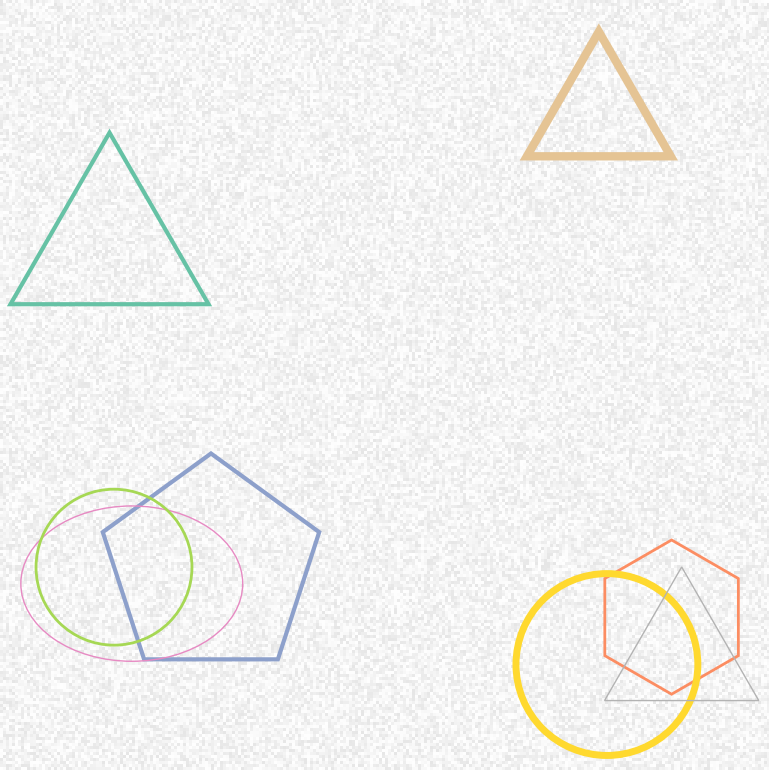[{"shape": "triangle", "thickness": 1.5, "radius": 0.74, "center": [0.142, 0.679]}, {"shape": "hexagon", "thickness": 1, "radius": 0.5, "center": [0.872, 0.199]}, {"shape": "pentagon", "thickness": 1.5, "radius": 0.74, "center": [0.274, 0.263]}, {"shape": "oval", "thickness": 0.5, "radius": 0.72, "center": [0.171, 0.242]}, {"shape": "circle", "thickness": 1, "radius": 0.51, "center": [0.148, 0.263]}, {"shape": "circle", "thickness": 2.5, "radius": 0.59, "center": [0.788, 0.137]}, {"shape": "triangle", "thickness": 3, "radius": 0.54, "center": [0.778, 0.851]}, {"shape": "triangle", "thickness": 0.5, "radius": 0.58, "center": [0.885, 0.148]}]